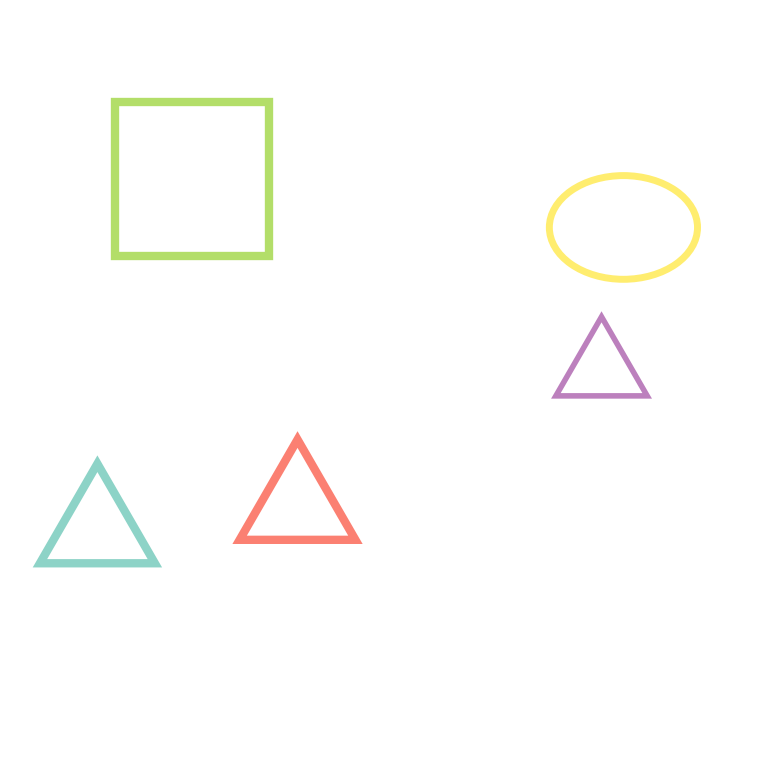[{"shape": "triangle", "thickness": 3, "radius": 0.43, "center": [0.126, 0.312]}, {"shape": "triangle", "thickness": 3, "radius": 0.43, "center": [0.386, 0.342]}, {"shape": "square", "thickness": 3, "radius": 0.5, "center": [0.25, 0.767]}, {"shape": "triangle", "thickness": 2, "radius": 0.34, "center": [0.781, 0.52]}, {"shape": "oval", "thickness": 2.5, "radius": 0.48, "center": [0.81, 0.705]}]